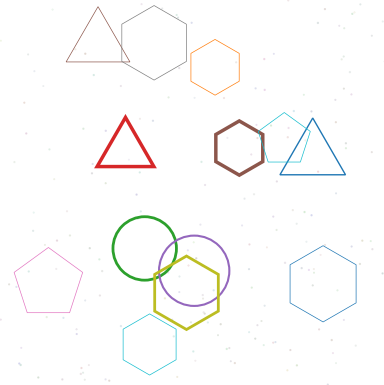[{"shape": "hexagon", "thickness": 0.5, "radius": 0.5, "center": [0.839, 0.263]}, {"shape": "triangle", "thickness": 1, "radius": 0.49, "center": [0.812, 0.595]}, {"shape": "hexagon", "thickness": 0.5, "radius": 0.36, "center": [0.559, 0.825]}, {"shape": "circle", "thickness": 2, "radius": 0.41, "center": [0.376, 0.355]}, {"shape": "triangle", "thickness": 2.5, "radius": 0.43, "center": [0.326, 0.61]}, {"shape": "circle", "thickness": 1.5, "radius": 0.46, "center": [0.504, 0.297]}, {"shape": "hexagon", "thickness": 2.5, "radius": 0.35, "center": [0.622, 0.615]}, {"shape": "triangle", "thickness": 0.5, "radius": 0.48, "center": [0.255, 0.887]}, {"shape": "pentagon", "thickness": 0.5, "radius": 0.47, "center": [0.126, 0.264]}, {"shape": "hexagon", "thickness": 0.5, "radius": 0.48, "center": [0.4, 0.889]}, {"shape": "hexagon", "thickness": 2, "radius": 0.48, "center": [0.484, 0.24]}, {"shape": "hexagon", "thickness": 0.5, "radius": 0.4, "center": [0.389, 0.105]}, {"shape": "pentagon", "thickness": 0.5, "radius": 0.36, "center": [0.738, 0.637]}]